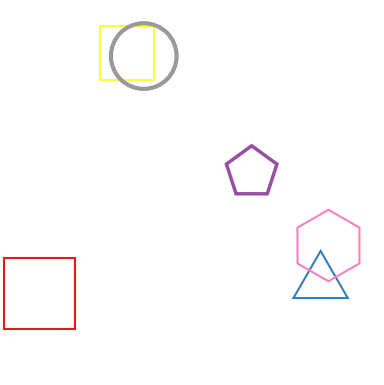[{"shape": "square", "thickness": 1.5, "radius": 0.46, "center": [0.104, 0.239]}, {"shape": "triangle", "thickness": 1.5, "radius": 0.41, "center": [0.833, 0.267]}, {"shape": "pentagon", "thickness": 2.5, "radius": 0.34, "center": [0.654, 0.552]}, {"shape": "square", "thickness": 1.5, "radius": 0.35, "center": [0.33, 0.863]}, {"shape": "hexagon", "thickness": 1.5, "radius": 0.46, "center": [0.853, 0.362]}, {"shape": "circle", "thickness": 3, "radius": 0.43, "center": [0.373, 0.854]}]